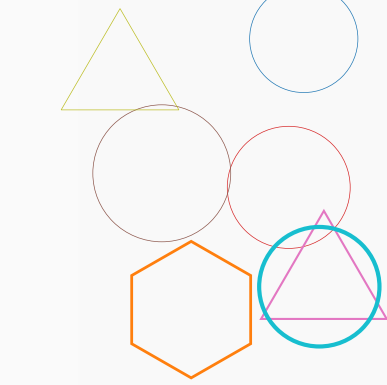[{"shape": "circle", "thickness": 0.5, "radius": 0.7, "center": [0.784, 0.899]}, {"shape": "hexagon", "thickness": 2, "radius": 0.89, "center": [0.493, 0.196]}, {"shape": "circle", "thickness": 0.5, "radius": 0.79, "center": [0.745, 0.513]}, {"shape": "circle", "thickness": 0.5, "radius": 0.89, "center": [0.417, 0.55]}, {"shape": "triangle", "thickness": 1.5, "radius": 0.94, "center": [0.836, 0.265]}, {"shape": "triangle", "thickness": 0.5, "radius": 0.88, "center": [0.31, 0.802]}, {"shape": "circle", "thickness": 3, "radius": 0.78, "center": [0.824, 0.255]}]